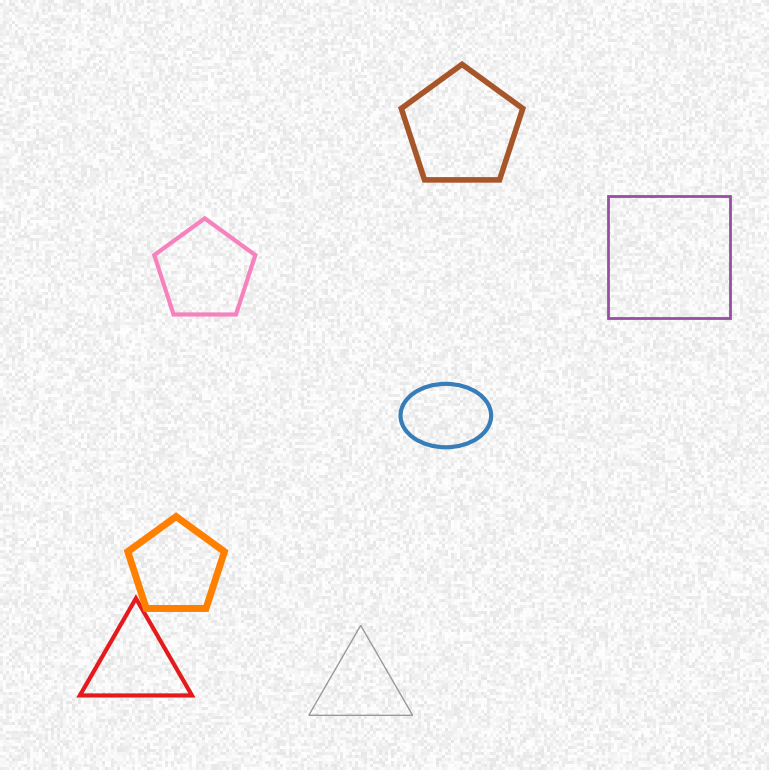[{"shape": "triangle", "thickness": 1.5, "radius": 0.42, "center": [0.177, 0.139]}, {"shape": "oval", "thickness": 1.5, "radius": 0.29, "center": [0.579, 0.46]}, {"shape": "square", "thickness": 1, "radius": 0.4, "center": [0.869, 0.667]}, {"shape": "pentagon", "thickness": 2.5, "radius": 0.33, "center": [0.229, 0.263]}, {"shape": "pentagon", "thickness": 2, "radius": 0.41, "center": [0.6, 0.833]}, {"shape": "pentagon", "thickness": 1.5, "radius": 0.34, "center": [0.266, 0.647]}, {"shape": "triangle", "thickness": 0.5, "radius": 0.39, "center": [0.468, 0.11]}]